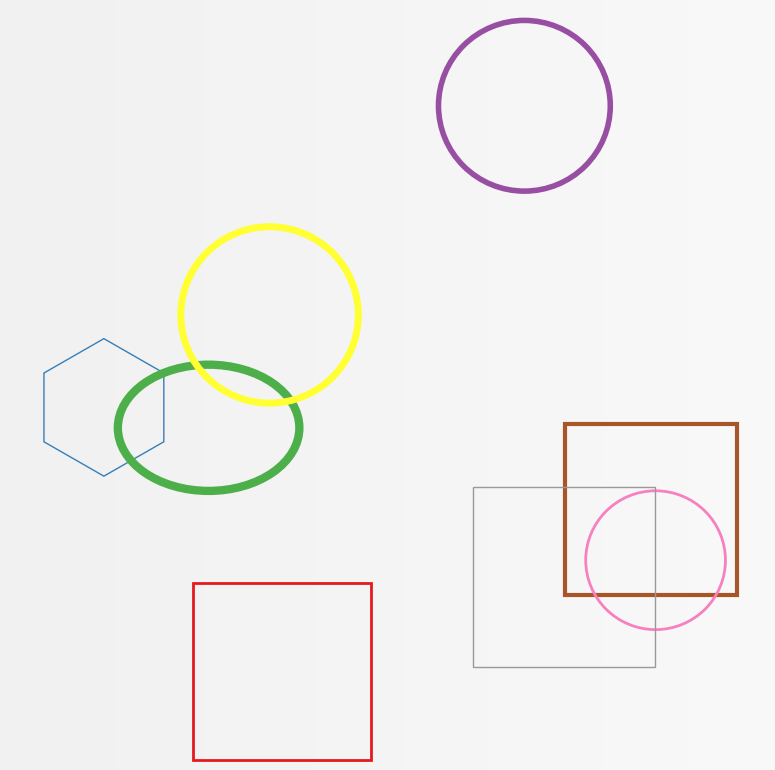[{"shape": "square", "thickness": 1, "radius": 0.57, "center": [0.364, 0.128]}, {"shape": "hexagon", "thickness": 0.5, "radius": 0.45, "center": [0.134, 0.471]}, {"shape": "oval", "thickness": 3, "radius": 0.59, "center": [0.269, 0.444]}, {"shape": "circle", "thickness": 2, "radius": 0.55, "center": [0.677, 0.863]}, {"shape": "circle", "thickness": 2.5, "radius": 0.57, "center": [0.348, 0.591]}, {"shape": "square", "thickness": 1.5, "radius": 0.56, "center": [0.84, 0.339]}, {"shape": "circle", "thickness": 1, "radius": 0.45, "center": [0.846, 0.272]}, {"shape": "square", "thickness": 0.5, "radius": 0.59, "center": [0.728, 0.251]}]